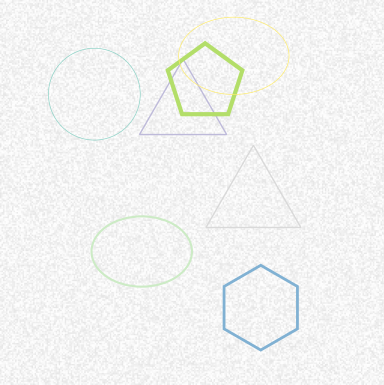[{"shape": "circle", "thickness": 0.5, "radius": 0.6, "center": [0.245, 0.755]}, {"shape": "triangle", "thickness": 1, "radius": 0.65, "center": [0.476, 0.716]}, {"shape": "hexagon", "thickness": 2, "radius": 0.55, "center": [0.677, 0.201]}, {"shape": "pentagon", "thickness": 3, "radius": 0.51, "center": [0.533, 0.786]}, {"shape": "triangle", "thickness": 1, "radius": 0.71, "center": [0.658, 0.48]}, {"shape": "oval", "thickness": 1.5, "radius": 0.65, "center": [0.368, 0.347]}, {"shape": "oval", "thickness": 0.5, "radius": 0.72, "center": [0.607, 0.855]}]